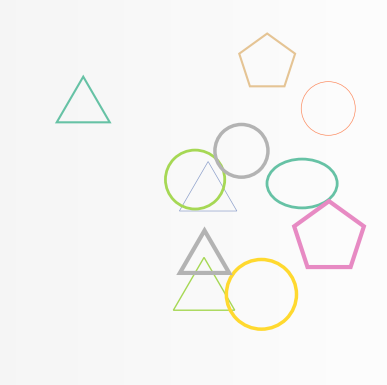[{"shape": "triangle", "thickness": 1.5, "radius": 0.39, "center": [0.215, 0.722]}, {"shape": "oval", "thickness": 2, "radius": 0.45, "center": [0.78, 0.523]}, {"shape": "circle", "thickness": 0.5, "radius": 0.35, "center": [0.847, 0.718]}, {"shape": "triangle", "thickness": 0.5, "radius": 0.43, "center": [0.537, 0.495]}, {"shape": "pentagon", "thickness": 3, "radius": 0.47, "center": [0.849, 0.383]}, {"shape": "circle", "thickness": 2, "radius": 0.38, "center": [0.503, 0.534]}, {"shape": "triangle", "thickness": 1, "radius": 0.46, "center": [0.527, 0.24]}, {"shape": "circle", "thickness": 2.5, "radius": 0.45, "center": [0.675, 0.236]}, {"shape": "pentagon", "thickness": 1.5, "radius": 0.38, "center": [0.689, 0.837]}, {"shape": "triangle", "thickness": 3, "radius": 0.37, "center": [0.528, 0.328]}, {"shape": "circle", "thickness": 2.5, "radius": 0.34, "center": [0.623, 0.608]}]